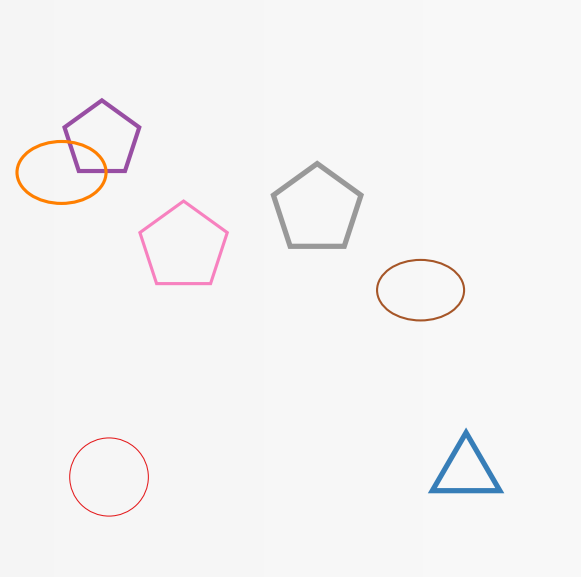[{"shape": "circle", "thickness": 0.5, "radius": 0.34, "center": [0.188, 0.173]}, {"shape": "triangle", "thickness": 2.5, "radius": 0.34, "center": [0.802, 0.183]}, {"shape": "pentagon", "thickness": 2, "radius": 0.34, "center": [0.175, 0.758]}, {"shape": "oval", "thickness": 1.5, "radius": 0.38, "center": [0.106, 0.701]}, {"shape": "oval", "thickness": 1, "radius": 0.37, "center": [0.724, 0.497]}, {"shape": "pentagon", "thickness": 1.5, "radius": 0.4, "center": [0.316, 0.572]}, {"shape": "pentagon", "thickness": 2.5, "radius": 0.4, "center": [0.546, 0.637]}]